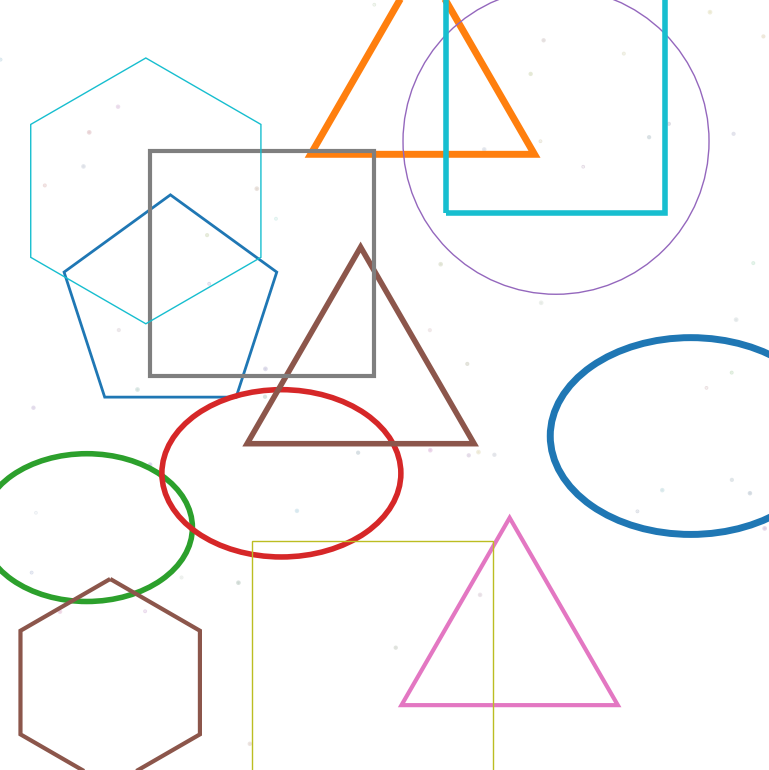[{"shape": "pentagon", "thickness": 1, "radius": 0.73, "center": [0.221, 0.602]}, {"shape": "oval", "thickness": 2.5, "radius": 0.91, "center": [0.897, 0.434]}, {"shape": "triangle", "thickness": 2.5, "radius": 0.84, "center": [0.549, 0.884]}, {"shape": "oval", "thickness": 2, "radius": 0.69, "center": [0.113, 0.315]}, {"shape": "oval", "thickness": 2, "radius": 0.78, "center": [0.365, 0.385]}, {"shape": "circle", "thickness": 0.5, "radius": 0.99, "center": [0.722, 0.817]}, {"shape": "triangle", "thickness": 2, "radius": 0.85, "center": [0.468, 0.509]}, {"shape": "hexagon", "thickness": 1.5, "radius": 0.67, "center": [0.143, 0.114]}, {"shape": "triangle", "thickness": 1.5, "radius": 0.81, "center": [0.662, 0.165]}, {"shape": "square", "thickness": 1.5, "radius": 0.73, "center": [0.34, 0.658]}, {"shape": "square", "thickness": 0.5, "radius": 0.78, "center": [0.483, 0.141]}, {"shape": "hexagon", "thickness": 0.5, "radius": 0.86, "center": [0.189, 0.752]}, {"shape": "square", "thickness": 2, "radius": 0.71, "center": [0.721, 0.866]}]